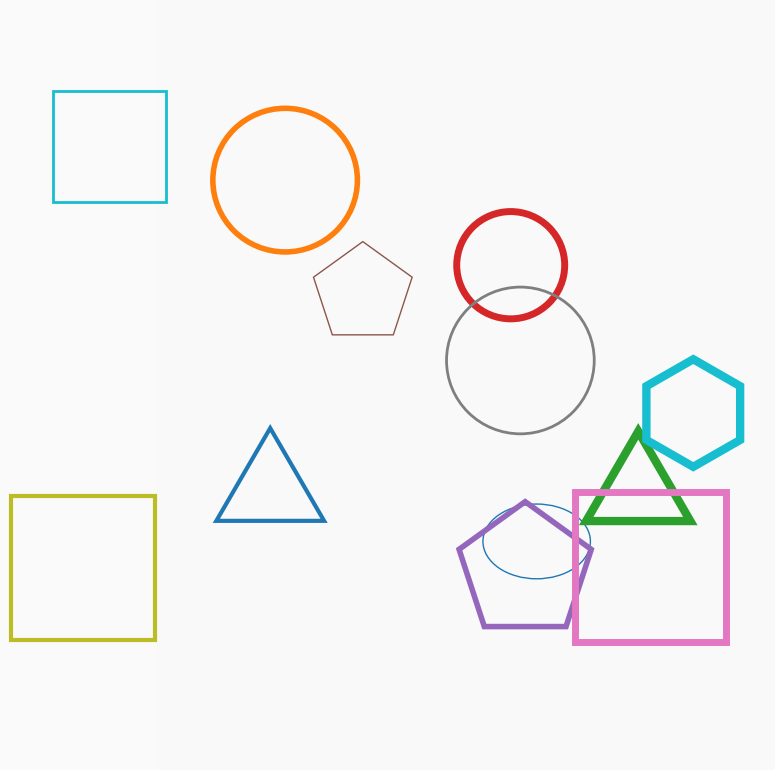[{"shape": "triangle", "thickness": 1.5, "radius": 0.4, "center": [0.349, 0.364]}, {"shape": "oval", "thickness": 0.5, "radius": 0.35, "center": [0.692, 0.297]}, {"shape": "circle", "thickness": 2, "radius": 0.47, "center": [0.368, 0.766]}, {"shape": "triangle", "thickness": 3, "radius": 0.39, "center": [0.824, 0.362]}, {"shape": "circle", "thickness": 2.5, "radius": 0.35, "center": [0.659, 0.656]}, {"shape": "pentagon", "thickness": 2, "radius": 0.45, "center": [0.678, 0.259]}, {"shape": "pentagon", "thickness": 0.5, "radius": 0.33, "center": [0.468, 0.619]}, {"shape": "square", "thickness": 2.5, "radius": 0.49, "center": [0.839, 0.264]}, {"shape": "circle", "thickness": 1, "radius": 0.48, "center": [0.671, 0.532]}, {"shape": "square", "thickness": 1.5, "radius": 0.47, "center": [0.107, 0.262]}, {"shape": "square", "thickness": 1, "radius": 0.36, "center": [0.141, 0.81]}, {"shape": "hexagon", "thickness": 3, "radius": 0.35, "center": [0.895, 0.464]}]